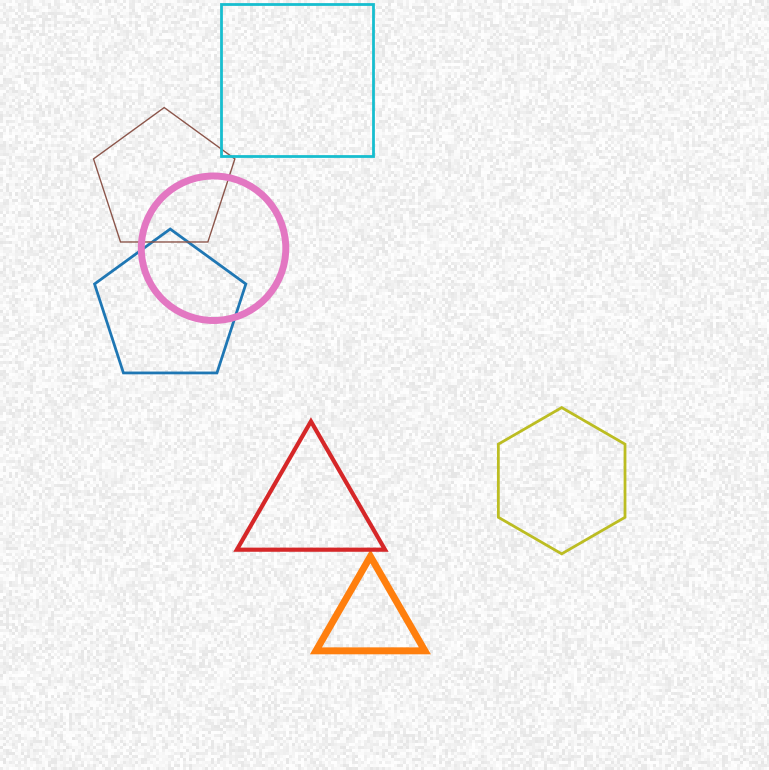[{"shape": "pentagon", "thickness": 1, "radius": 0.52, "center": [0.221, 0.599]}, {"shape": "triangle", "thickness": 2.5, "radius": 0.41, "center": [0.481, 0.196]}, {"shape": "triangle", "thickness": 1.5, "radius": 0.56, "center": [0.404, 0.342]}, {"shape": "pentagon", "thickness": 0.5, "radius": 0.48, "center": [0.213, 0.764]}, {"shape": "circle", "thickness": 2.5, "radius": 0.47, "center": [0.277, 0.678]}, {"shape": "hexagon", "thickness": 1, "radius": 0.47, "center": [0.729, 0.376]}, {"shape": "square", "thickness": 1, "radius": 0.49, "center": [0.386, 0.896]}]